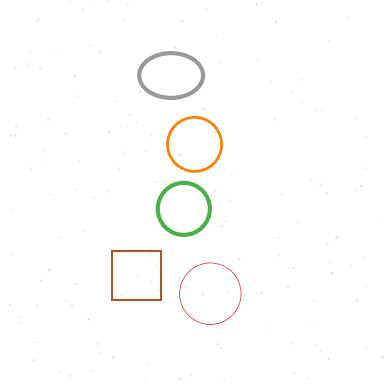[{"shape": "circle", "thickness": 0.5, "radius": 0.4, "center": [0.546, 0.237]}, {"shape": "circle", "thickness": 3, "radius": 0.34, "center": [0.477, 0.458]}, {"shape": "circle", "thickness": 2, "radius": 0.35, "center": [0.505, 0.625]}, {"shape": "square", "thickness": 1.5, "radius": 0.32, "center": [0.355, 0.284]}, {"shape": "oval", "thickness": 3, "radius": 0.42, "center": [0.444, 0.804]}]